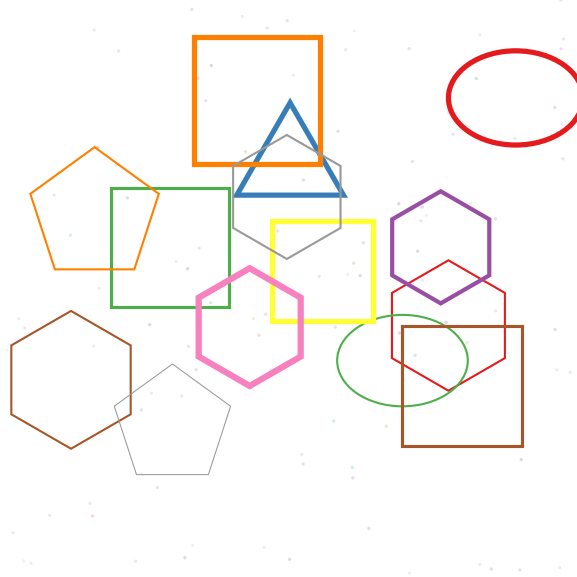[{"shape": "oval", "thickness": 2.5, "radius": 0.58, "center": [0.893, 0.83]}, {"shape": "hexagon", "thickness": 1, "radius": 0.56, "center": [0.776, 0.435]}, {"shape": "triangle", "thickness": 2.5, "radius": 0.53, "center": [0.502, 0.715]}, {"shape": "square", "thickness": 1.5, "radius": 0.51, "center": [0.294, 0.57]}, {"shape": "oval", "thickness": 1, "radius": 0.57, "center": [0.697, 0.375]}, {"shape": "hexagon", "thickness": 2, "radius": 0.49, "center": [0.763, 0.571]}, {"shape": "pentagon", "thickness": 1, "radius": 0.58, "center": [0.164, 0.627]}, {"shape": "square", "thickness": 2.5, "radius": 0.55, "center": [0.445, 0.825]}, {"shape": "square", "thickness": 2.5, "radius": 0.44, "center": [0.558, 0.53]}, {"shape": "square", "thickness": 1.5, "radius": 0.52, "center": [0.8, 0.331]}, {"shape": "hexagon", "thickness": 1, "radius": 0.6, "center": [0.123, 0.341]}, {"shape": "hexagon", "thickness": 3, "radius": 0.51, "center": [0.432, 0.433]}, {"shape": "pentagon", "thickness": 0.5, "radius": 0.53, "center": [0.299, 0.263]}, {"shape": "hexagon", "thickness": 1, "radius": 0.54, "center": [0.497, 0.658]}]